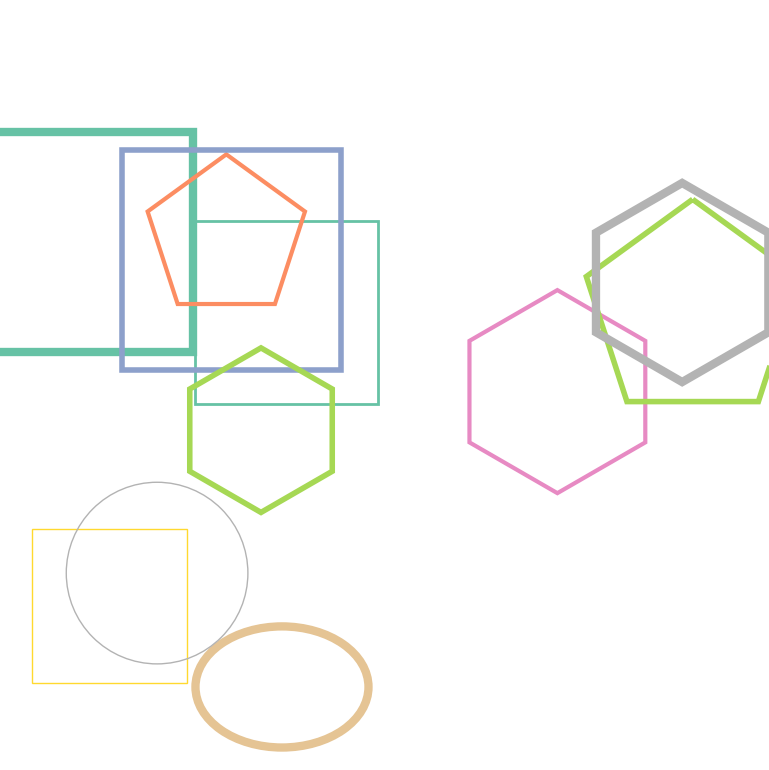[{"shape": "square", "thickness": 3, "radius": 0.71, "center": [0.108, 0.686]}, {"shape": "square", "thickness": 1, "radius": 0.59, "center": [0.372, 0.595]}, {"shape": "pentagon", "thickness": 1.5, "radius": 0.54, "center": [0.294, 0.692]}, {"shape": "square", "thickness": 2, "radius": 0.71, "center": [0.301, 0.662]}, {"shape": "hexagon", "thickness": 1.5, "radius": 0.66, "center": [0.724, 0.491]}, {"shape": "hexagon", "thickness": 2, "radius": 0.53, "center": [0.339, 0.441]}, {"shape": "pentagon", "thickness": 2, "radius": 0.73, "center": [0.9, 0.596]}, {"shape": "square", "thickness": 0.5, "radius": 0.5, "center": [0.142, 0.213]}, {"shape": "oval", "thickness": 3, "radius": 0.56, "center": [0.366, 0.108]}, {"shape": "hexagon", "thickness": 3, "radius": 0.65, "center": [0.886, 0.633]}, {"shape": "circle", "thickness": 0.5, "radius": 0.59, "center": [0.204, 0.256]}]